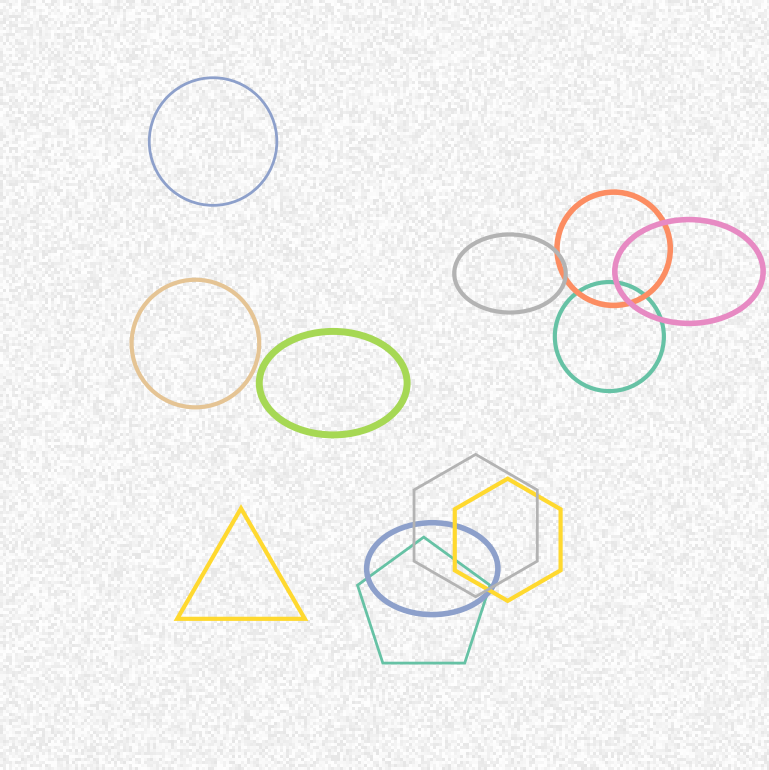[{"shape": "pentagon", "thickness": 1, "radius": 0.45, "center": [0.55, 0.212]}, {"shape": "circle", "thickness": 1.5, "radius": 0.35, "center": [0.791, 0.563]}, {"shape": "circle", "thickness": 2, "radius": 0.37, "center": [0.797, 0.677]}, {"shape": "circle", "thickness": 1, "radius": 0.41, "center": [0.277, 0.816]}, {"shape": "oval", "thickness": 2, "radius": 0.43, "center": [0.561, 0.261]}, {"shape": "oval", "thickness": 2, "radius": 0.48, "center": [0.895, 0.647]}, {"shape": "oval", "thickness": 2.5, "radius": 0.48, "center": [0.433, 0.502]}, {"shape": "hexagon", "thickness": 1.5, "radius": 0.4, "center": [0.659, 0.299]}, {"shape": "triangle", "thickness": 1.5, "radius": 0.48, "center": [0.313, 0.244]}, {"shape": "circle", "thickness": 1.5, "radius": 0.41, "center": [0.254, 0.554]}, {"shape": "hexagon", "thickness": 1, "radius": 0.46, "center": [0.618, 0.317]}, {"shape": "oval", "thickness": 1.5, "radius": 0.36, "center": [0.662, 0.645]}]